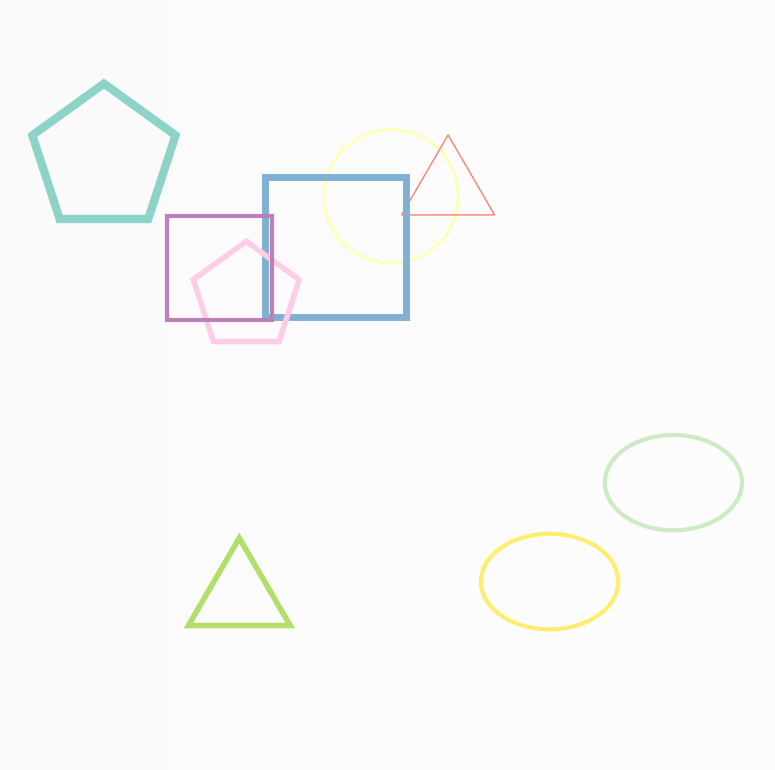[{"shape": "pentagon", "thickness": 3, "radius": 0.49, "center": [0.134, 0.794]}, {"shape": "circle", "thickness": 1, "radius": 0.43, "center": [0.505, 0.745]}, {"shape": "triangle", "thickness": 0.5, "radius": 0.35, "center": [0.578, 0.755]}, {"shape": "square", "thickness": 2.5, "radius": 0.45, "center": [0.433, 0.68]}, {"shape": "triangle", "thickness": 2, "radius": 0.38, "center": [0.309, 0.226]}, {"shape": "pentagon", "thickness": 2, "radius": 0.36, "center": [0.318, 0.615]}, {"shape": "square", "thickness": 1.5, "radius": 0.34, "center": [0.283, 0.652]}, {"shape": "oval", "thickness": 1.5, "radius": 0.44, "center": [0.869, 0.373]}, {"shape": "oval", "thickness": 1.5, "radius": 0.44, "center": [0.709, 0.245]}]